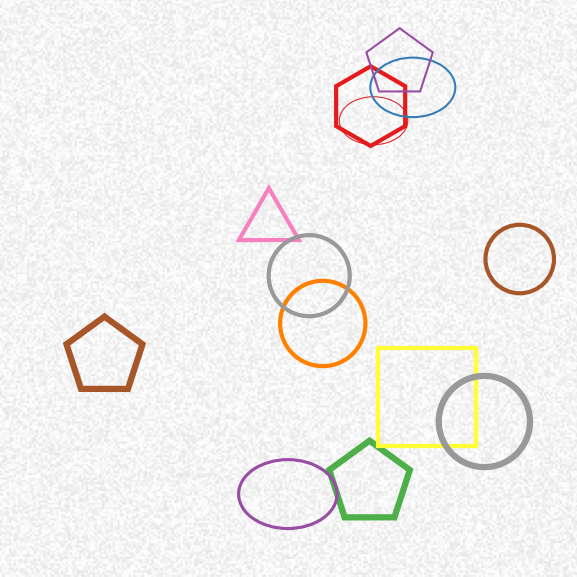[{"shape": "hexagon", "thickness": 2, "radius": 0.35, "center": [0.642, 0.815]}, {"shape": "oval", "thickness": 0.5, "radius": 0.3, "center": [0.647, 0.79]}, {"shape": "oval", "thickness": 1, "radius": 0.37, "center": [0.715, 0.848]}, {"shape": "pentagon", "thickness": 3, "radius": 0.37, "center": [0.64, 0.163]}, {"shape": "pentagon", "thickness": 1, "radius": 0.3, "center": [0.692, 0.89]}, {"shape": "oval", "thickness": 1.5, "radius": 0.43, "center": [0.498, 0.144]}, {"shape": "circle", "thickness": 2, "radius": 0.37, "center": [0.559, 0.439]}, {"shape": "square", "thickness": 2, "radius": 0.43, "center": [0.74, 0.311]}, {"shape": "pentagon", "thickness": 3, "radius": 0.35, "center": [0.181, 0.382]}, {"shape": "circle", "thickness": 2, "radius": 0.3, "center": [0.9, 0.551]}, {"shape": "triangle", "thickness": 2, "radius": 0.3, "center": [0.466, 0.613]}, {"shape": "circle", "thickness": 2, "radius": 0.35, "center": [0.535, 0.522]}, {"shape": "circle", "thickness": 3, "radius": 0.39, "center": [0.839, 0.269]}]